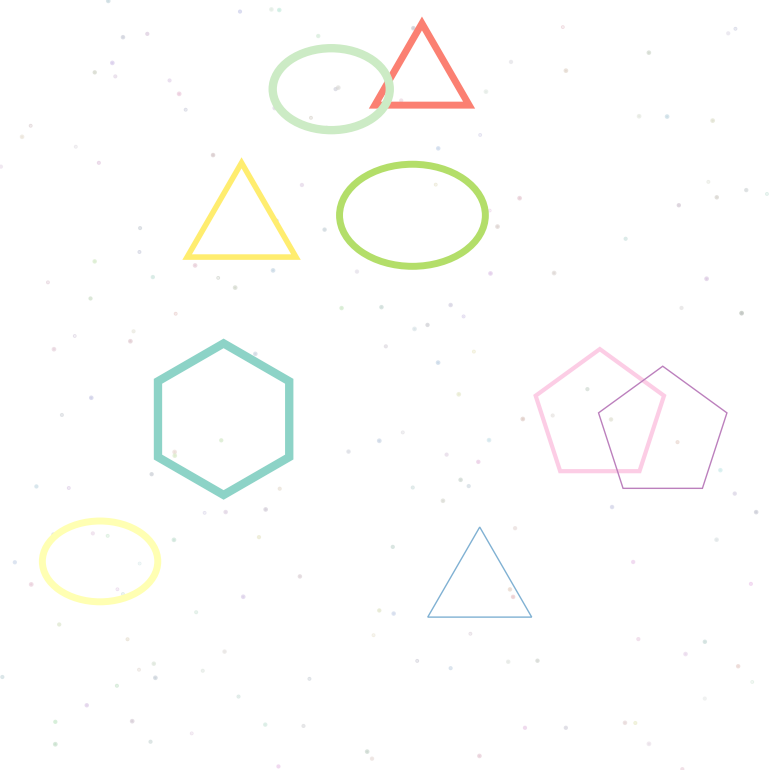[{"shape": "hexagon", "thickness": 3, "radius": 0.49, "center": [0.29, 0.456]}, {"shape": "oval", "thickness": 2.5, "radius": 0.37, "center": [0.13, 0.271]}, {"shape": "triangle", "thickness": 2.5, "radius": 0.35, "center": [0.548, 0.899]}, {"shape": "triangle", "thickness": 0.5, "radius": 0.39, "center": [0.623, 0.238]}, {"shape": "oval", "thickness": 2.5, "radius": 0.47, "center": [0.536, 0.72]}, {"shape": "pentagon", "thickness": 1.5, "radius": 0.44, "center": [0.779, 0.459]}, {"shape": "pentagon", "thickness": 0.5, "radius": 0.44, "center": [0.861, 0.437]}, {"shape": "oval", "thickness": 3, "radius": 0.38, "center": [0.43, 0.884]}, {"shape": "triangle", "thickness": 2, "radius": 0.41, "center": [0.314, 0.707]}]